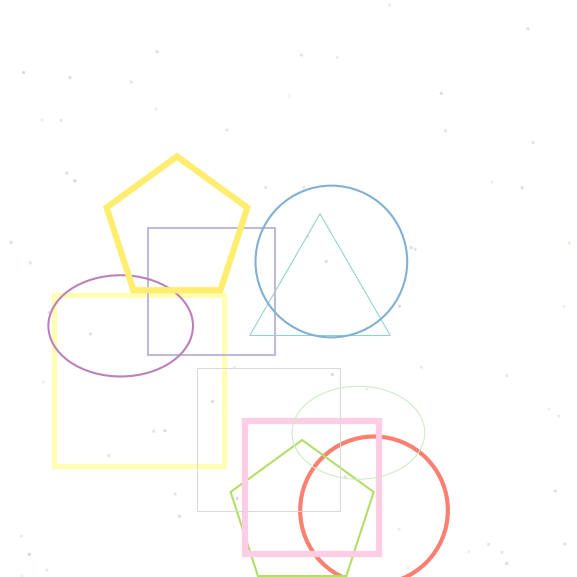[{"shape": "triangle", "thickness": 0.5, "radius": 0.7, "center": [0.554, 0.488]}, {"shape": "square", "thickness": 2.5, "radius": 0.74, "center": [0.24, 0.34]}, {"shape": "square", "thickness": 1, "radius": 0.55, "center": [0.367, 0.495]}, {"shape": "circle", "thickness": 2, "radius": 0.64, "center": [0.648, 0.115]}, {"shape": "circle", "thickness": 1, "radius": 0.66, "center": [0.574, 0.546]}, {"shape": "pentagon", "thickness": 1, "radius": 0.65, "center": [0.523, 0.107]}, {"shape": "square", "thickness": 3, "radius": 0.58, "center": [0.54, 0.155]}, {"shape": "square", "thickness": 0.5, "radius": 0.62, "center": [0.465, 0.238]}, {"shape": "oval", "thickness": 1, "radius": 0.63, "center": [0.209, 0.435]}, {"shape": "oval", "thickness": 0.5, "radius": 0.57, "center": [0.621, 0.25]}, {"shape": "pentagon", "thickness": 3, "radius": 0.64, "center": [0.306, 0.6]}]